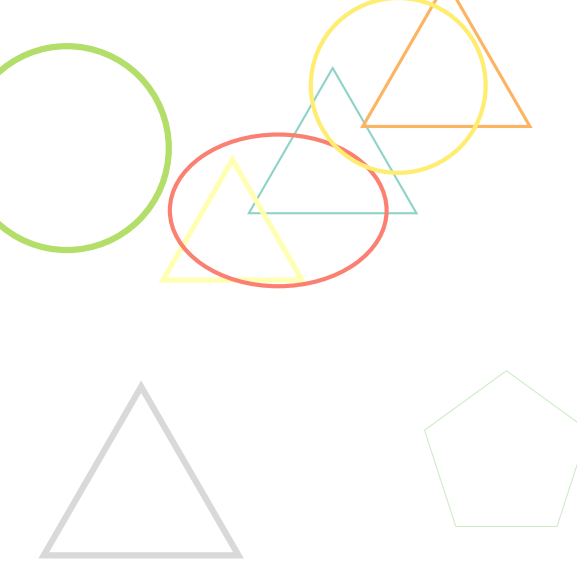[{"shape": "triangle", "thickness": 1, "radius": 0.84, "center": [0.576, 0.714]}, {"shape": "triangle", "thickness": 2.5, "radius": 0.7, "center": [0.403, 0.584]}, {"shape": "oval", "thickness": 2, "radius": 0.94, "center": [0.482, 0.635]}, {"shape": "triangle", "thickness": 1.5, "radius": 0.84, "center": [0.773, 0.864]}, {"shape": "circle", "thickness": 3, "radius": 0.88, "center": [0.116, 0.743]}, {"shape": "triangle", "thickness": 3, "radius": 0.97, "center": [0.244, 0.135]}, {"shape": "pentagon", "thickness": 0.5, "radius": 0.75, "center": [0.877, 0.208]}, {"shape": "circle", "thickness": 2, "radius": 0.76, "center": [0.69, 0.851]}]